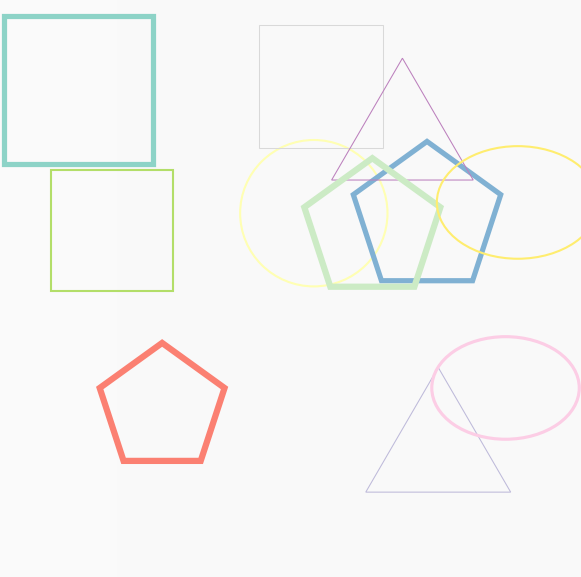[{"shape": "square", "thickness": 2.5, "radius": 0.64, "center": [0.135, 0.844]}, {"shape": "circle", "thickness": 1, "radius": 0.63, "center": [0.54, 0.63]}, {"shape": "triangle", "thickness": 0.5, "radius": 0.72, "center": [0.754, 0.219]}, {"shape": "pentagon", "thickness": 3, "radius": 0.56, "center": [0.279, 0.292]}, {"shape": "pentagon", "thickness": 2.5, "radius": 0.67, "center": [0.735, 0.621]}, {"shape": "square", "thickness": 1, "radius": 0.53, "center": [0.193, 0.6]}, {"shape": "oval", "thickness": 1.5, "radius": 0.63, "center": [0.87, 0.327]}, {"shape": "square", "thickness": 0.5, "radius": 0.53, "center": [0.552, 0.85]}, {"shape": "triangle", "thickness": 0.5, "radius": 0.7, "center": [0.692, 0.758]}, {"shape": "pentagon", "thickness": 3, "radius": 0.62, "center": [0.641, 0.602]}, {"shape": "oval", "thickness": 1, "radius": 0.7, "center": [0.891, 0.649]}]